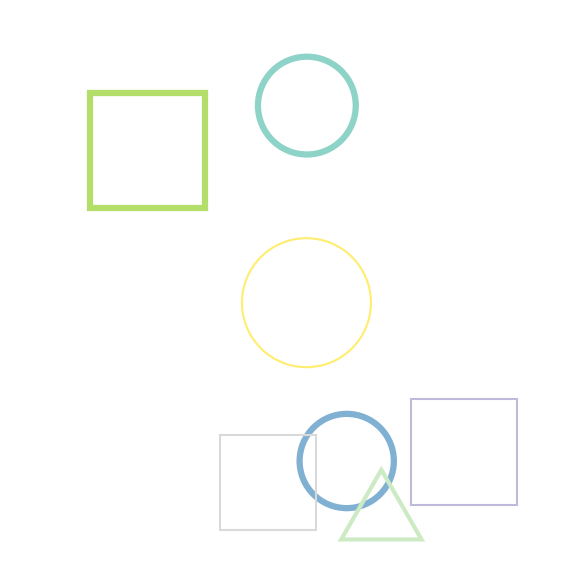[{"shape": "circle", "thickness": 3, "radius": 0.42, "center": [0.531, 0.816]}, {"shape": "square", "thickness": 1, "radius": 0.46, "center": [0.803, 0.217]}, {"shape": "circle", "thickness": 3, "radius": 0.41, "center": [0.6, 0.201]}, {"shape": "square", "thickness": 3, "radius": 0.5, "center": [0.255, 0.739]}, {"shape": "square", "thickness": 1, "radius": 0.41, "center": [0.464, 0.163]}, {"shape": "triangle", "thickness": 2, "radius": 0.4, "center": [0.66, 0.105]}, {"shape": "circle", "thickness": 1, "radius": 0.56, "center": [0.531, 0.475]}]